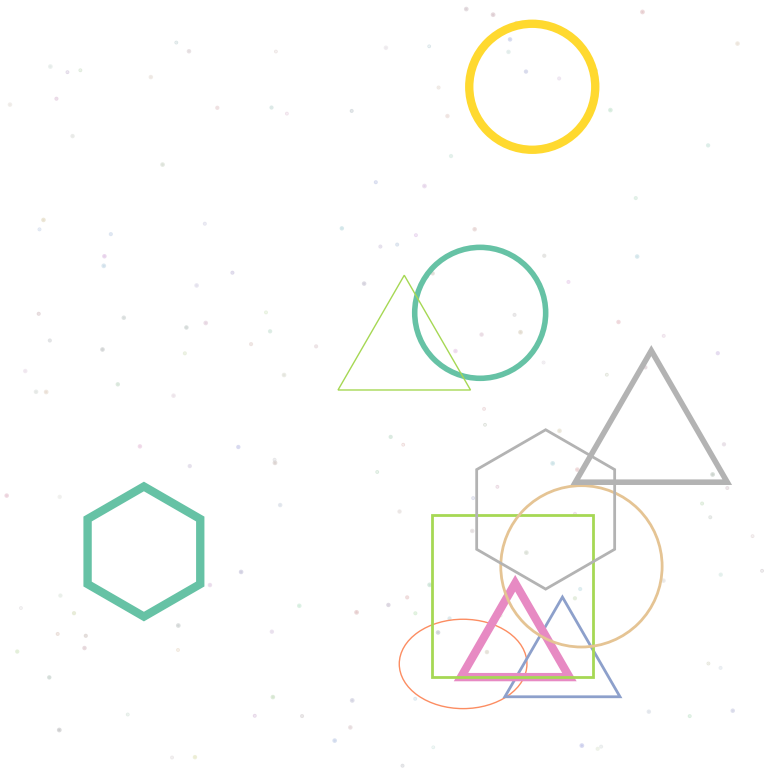[{"shape": "circle", "thickness": 2, "radius": 0.43, "center": [0.624, 0.594]}, {"shape": "hexagon", "thickness": 3, "radius": 0.42, "center": [0.187, 0.284]}, {"shape": "oval", "thickness": 0.5, "radius": 0.41, "center": [0.601, 0.138]}, {"shape": "triangle", "thickness": 1, "radius": 0.43, "center": [0.73, 0.138]}, {"shape": "triangle", "thickness": 3, "radius": 0.41, "center": [0.669, 0.161]}, {"shape": "square", "thickness": 1, "radius": 0.53, "center": [0.666, 0.226]}, {"shape": "triangle", "thickness": 0.5, "radius": 0.5, "center": [0.525, 0.543]}, {"shape": "circle", "thickness": 3, "radius": 0.41, "center": [0.691, 0.887]}, {"shape": "circle", "thickness": 1, "radius": 0.52, "center": [0.755, 0.265]}, {"shape": "hexagon", "thickness": 1, "radius": 0.52, "center": [0.709, 0.338]}, {"shape": "triangle", "thickness": 2, "radius": 0.57, "center": [0.846, 0.431]}]